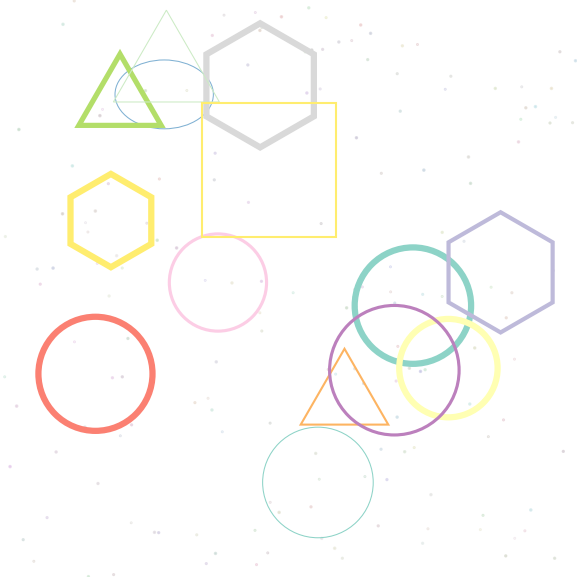[{"shape": "circle", "thickness": 0.5, "radius": 0.48, "center": [0.551, 0.164]}, {"shape": "circle", "thickness": 3, "radius": 0.5, "center": [0.715, 0.47]}, {"shape": "circle", "thickness": 3, "radius": 0.43, "center": [0.776, 0.362]}, {"shape": "hexagon", "thickness": 2, "radius": 0.52, "center": [0.867, 0.528]}, {"shape": "circle", "thickness": 3, "radius": 0.49, "center": [0.165, 0.352]}, {"shape": "oval", "thickness": 0.5, "radius": 0.43, "center": [0.284, 0.836]}, {"shape": "triangle", "thickness": 1, "radius": 0.44, "center": [0.597, 0.308]}, {"shape": "triangle", "thickness": 2.5, "radius": 0.41, "center": [0.208, 0.823]}, {"shape": "circle", "thickness": 1.5, "radius": 0.42, "center": [0.377, 0.51]}, {"shape": "hexagon", "thickness": 3, "radius": 0.54, "center": [0.45, 0.851]}, {"shape": "circle", "thickness": 1.5, "radius": 0.56, "center": [0.683, 0.358]}, {"shape": "triangle", "thickness": 0.5, "radius": 0.53, "center": [0.288, 0.876]}, {"shape": "hexagon", "thickness": 3, "radius": 0.4, "center": [0.192, 0.617]}, {"shape": "square", "thickness": 1, "radius": 0.58, "center": [0.466, 0.705]}]